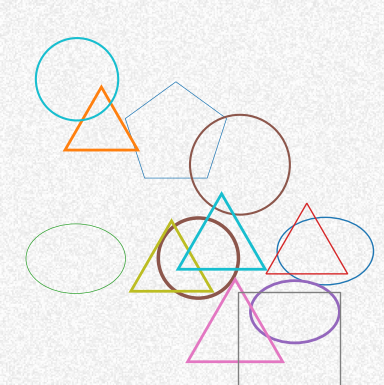[{"shape": "pentagon", "thickness": 0.5, "radius": 0.69, "center": [0.457, 0.649]}, {"shape": "oval", "thickness": 1, "radius": 0.63, "center": [0.845, 0.348]}, {"shape": "triangle", "thickness": 2, "radius": 0.55, "center": [0.263, 0.665]}, {"shape": "oval", "thickness": 0.5, "radius": 0.65, "center": [0.197, 0.328]}, {"shape": "triangle", "thickness": 1, "radius": 0.61, "center": [0.797, 0.35]}, {"shape": "oval", "thickness": 2, "radius": 0.58, "center": [0.766, 0.19]}, {"shape": "circle", "thickness": 2.5, "radius": 0.52, "center": [0.515, 0.33]}, {"shape": "circle", "thickness": 1.5, "radius": 0.65, "center": [0.623, 0.572]}, {"shape": "triangle", "thickness": 2, "radius": 0.71, "center": [0.611, 0.132]}, {"shape": "square", "thickness": 1, "radius": 0.66, "center": [0.752, 0.109]}, {"shape": "triangle", "thickness": 2, "radius": 0.61, "center": [0.445, 0.304]}, {"shape": "circle", "thickness": 1.5, "radius": 0.53, "center": [0.2, 0.794]}, {"shape": "triangle", "thickness": 2, "radius": 0.65, "center": [0.576, 0.366]}]